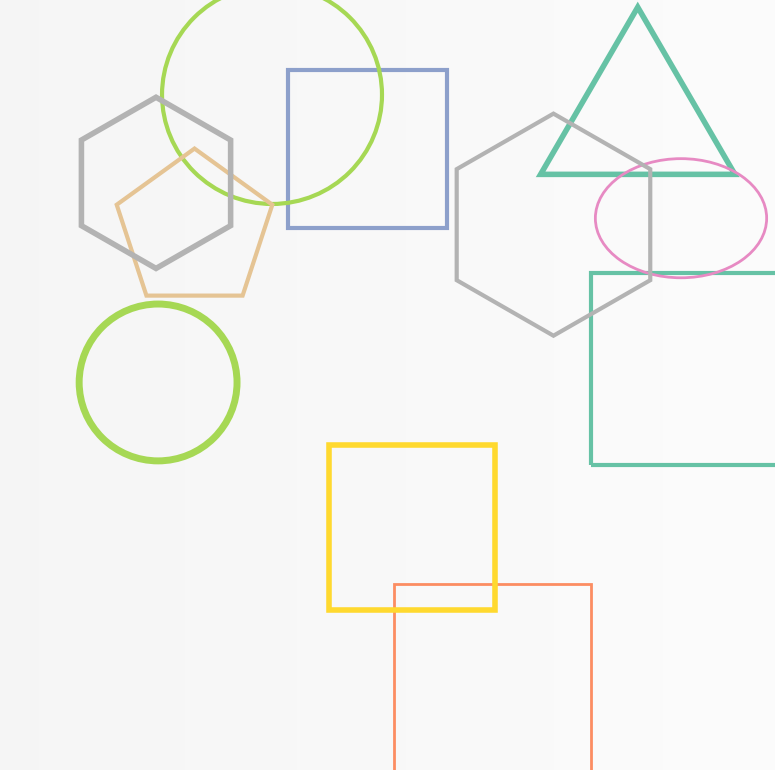[{"shape": "triangle", "thickness": 2, "radius": 0.72, "center": [0.823, 0.846]}, {"shape": "square", "thickness": 1.5, "radius": 0.62, "center": [0.887, 0.521]}, {"shape": "square", "thickness": 1, "radius": 0.64, "center": [0.635, 0.115]}, {"shape": "square", "thickness": 1.5, "radius": 0.51, "center": [0.475, 0.806]}, {"shape": "oval", "thickness": 1, "radius": 0.55, "center": [0.879, 0.717]}, {"shape": "circle", "thickness": 2.5, "radius": 0.51, "center": [0.204, 0.503]}, {"shape": "circle", "thickness": 1.5, "radius": 0.71, "center": [0.351, 0.877]}, {"shape": "square", "thickness": 2, "radius": 0.54, "center": [0.531, 0.315]}, {"shape": "pentagon", "thickness": 1.5, "radius": 0.53, "center": [0.251, 0.701]}, {"shape": "hexagon", "thickness": 1.5, "radius": 0.72, "center": [0.714, 0.708]}, {"shape": "hexagon", "thickness": 2, "radius": 0.56, "center": [0.201, 0.763]}]